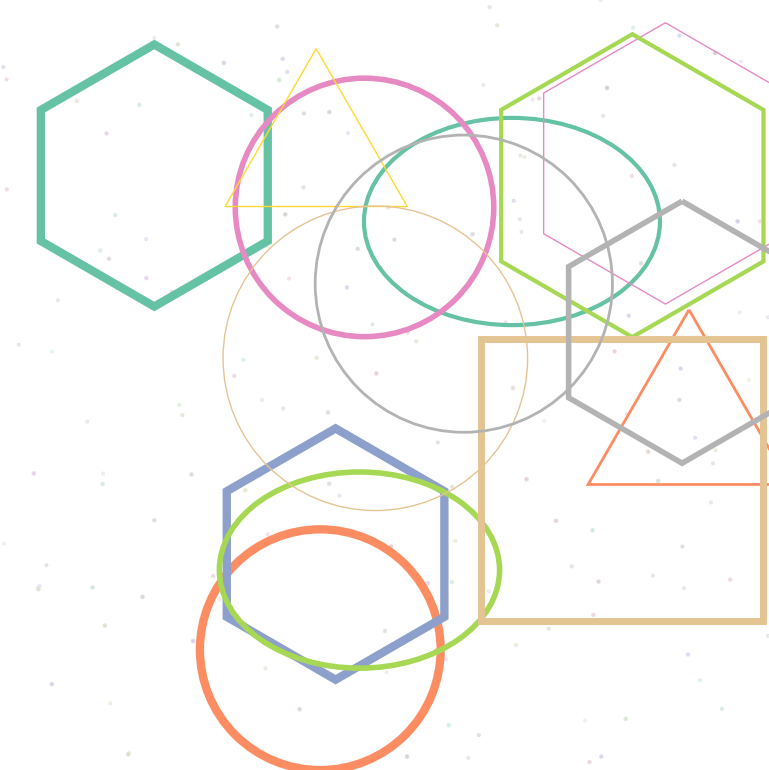[{"shape": "oval", "thickness": 1.5, "radius": 0.96, "center": [0.665, 0.712]}, {"shape": "hexagon", "thickness": 3, "radius": 0.85, "center": [0.2, 0.772]}, {"shape": "triangle", "thickness": 1, "radius": 0.76, "center": [0.895, 0.446]}, {"shape": "circle", "thickness": 3, "radius": 0.78, "center": [0.416, 0.156]}, {"shape": "hexagon", "thickness": 3, "radius": 0.82, "center": [0.436, 0.28]}, {"shape": "hexagon", "thickness": 0.5, "radius": 0.91, "center": [0.864, 0.788]}, {"shape": "circle", "thickness": 2, "radius": 0.84, "center": [0.473, 0.731]}, {"shape": "hexagon", "thickness": 1.5, "radius": 0.98, "center": [0.821, 0.759]}, {"shape": "oval", "thickness": 2, "radius": 0.91, "center": [0.467, 0.26]}, {"shape": "triangle", "thickness": 0.5, "radius": 0.68, "center": [0.411, 0.8]}, {"shape": "square", "thickness": 2.5, "radius": 0.92, "center": [0.807, 0.377]}, {"shape": "circle", "thickness": 0.5, "radius": 0.99, "center": [0.487, 0.535]}, {"shape": "circle", "thickness": 1, "radius": 0.97, "center": [0.602, 0.632]}, {"shape": "hexagon", "thickness": 2, "radius": 0.85, "center": [0.886, 0.569]}]